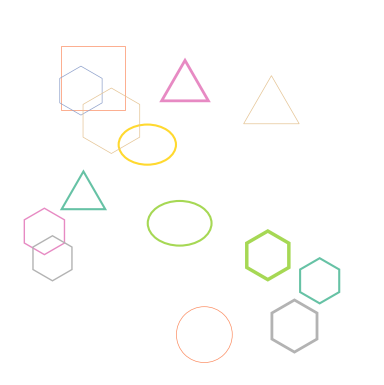[{"shape": "hexagon", "thickness": 1.5, "radius": 0.29, "center": [0.83, 0.271]}, {"shape": "triangle", "thickness": 1.5, "radius": 0.33, "center": [0.217, 0.489]}, {"shape": "circle", "thickness": 0.5, "radius": 0.36, "center": [0.531, 0.131]}, {"shape": "square", "thickness": 0.5, "radius": 0.41, "center": [0.242, 0.797]}, {"shape": "hexagon", "thickness": 0.5, "radius": 0.32, "center": [0.21, 0.765]}, {"shape": "hexagon", "thickness": 1, "radius": 0.3, "center": [0.115, 0.399]}, {"shape": "triangle", "thickness": 2, "radius": 0.35, "center": [0.481, 0.773]}, {"shape": "oval", "thickness": 1.5, "radius": 0.41, "center": [0.467, 0.42]}, {"shape": "hexagon", "thickness": 2.5, "radius": 0.32, "center": [0.696, 0.337]}, {"shape": "oval", "thickness": 1.5, "radius": 0.37, "center": [0.383, 0.624]}, {"shape": "hexagon", "thickness": 0.5, "radius": 0.43, "center": [0.289, 0.686]}, {"shape": "triangle", "thickness": 0.5, "radius": 0.42, "center": [0.705, 0.72]}, {"shape": "hexagon", "thickness": 2, "radius": 0.34, "center": [0.765, 0.153]}, {"shape": "hexagon", "thickness": 1, "radius": 0.29, "center": [0.136, 0.329]}]